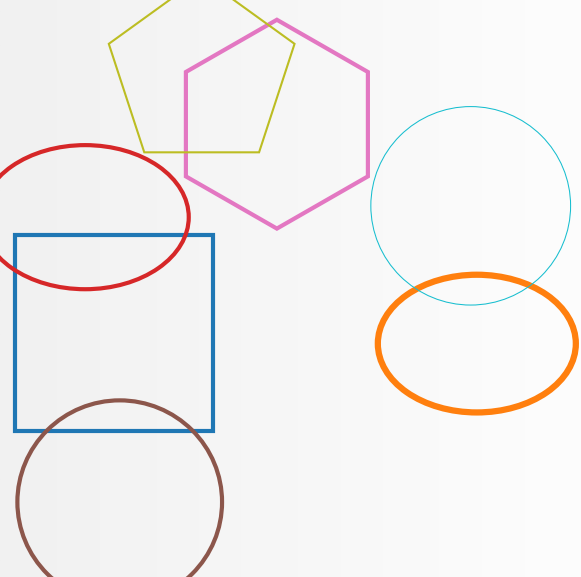[{"shape": "square", "thickness": 2, "radius": 0.85, "center": [0.196, 0.423]}, {"shape": "oval", "thickness": 3, "radius": 0.85, "center": [0.82, 0.404]}, {"shape": "oval", "thickness": 2, "radius": 0.89, "center": [0.147, 0.623]}, {"shape": "circle", "thickness": 2, "radius": 0.88, "center": [0.206, 0.13]}, {"shape": "hexagon", "thickness": 2, "radius": 0.9, "center": [0.476, 0.784]}, {"shape": "pentagon", "thickness": 1, "radius": 0.84, "center": [0.347, 0.871]}, {"shape": "circle", "thickness": 0.5, "radius": 0.86, "center": [0.81, 0.643]}]